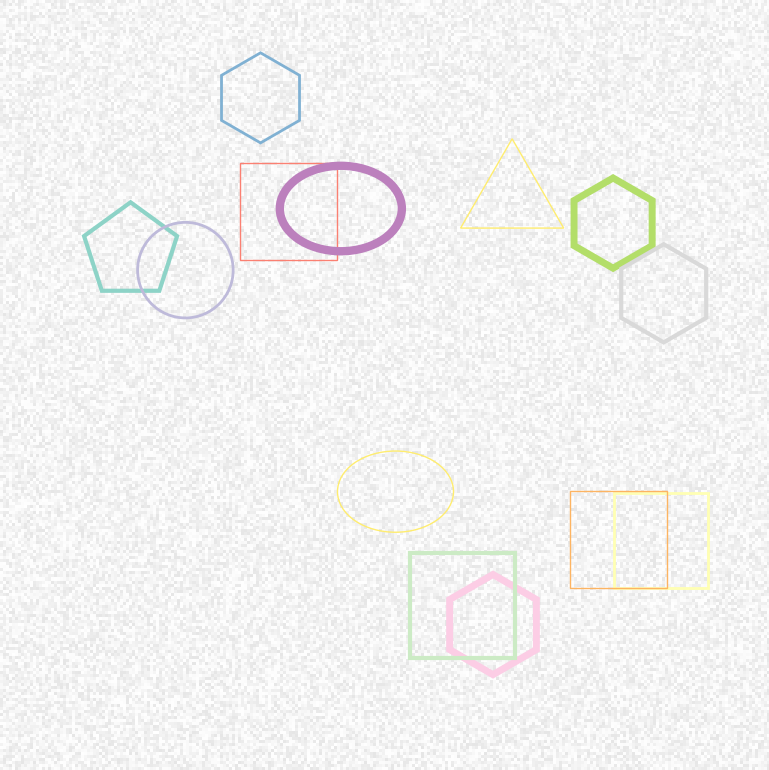[{"shape": "pentagon", "thickness": 1.5, "radius": 0.32, "center": [0.17, 0.674]}, {"shape": "square", "thickness": 1, "radius": 0.31, "center": [0.859, 0.298]}, {"shape": "circle", "thickness": 1, "radius": 0.31, "center": [0.241, 0.649]}, {"shape": "square", "thickness": 0.5, "radius": 0.32, "center": [0.375, 0.725]}, {"shape": "hexagon", "thickness": 1, "radius": 0.29, "center": [0.338, 0.873]}, {"shape": "square", "thickness": 0.5, "radius": 0.32, "center": [0.803, 0.299]}, {"shape": "hexagon", "thickness": 2.5, "radius": 0.29, "center": [0.796, 0.71]}, {"shape": "hexagon", "thickness": 2.5, "radius": 0.33, "center": [0.64, 0.189]}, {"shape": "hexagon", "thickness": 1.5, "radius": 0.32, "center": [0.862, 0.619]}, {"shape": "oval", "thickness": 3, "radius": 0.4, "center": [0.443, 0.729]}, {"shape": "square", "thickness": 1.5, "radius": 0.34, "center": [0.601, 0.214]}, {"shape": "triangle", "thickness": 0.5, "radius": 0.39, "center": [0.665, 0.742]}, {"shape": "oval", "thickness": 0.5, "radius": 0.38, "center": [0.514, 0.362]}]